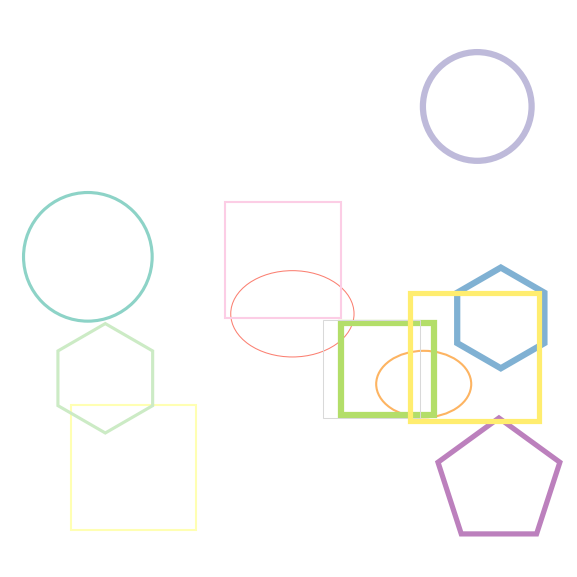[{"shape": "circle", "thickness": 1.5, "radius": 0.56, "center": [0.152, 0.554]}, {"shape": "square", "thickness": 1, "radius": 0.54, "center": [0.232, 0.19]}, {"shape": "circle", "thickness": 3, "radius": 0.47, "center": [0.826, 0.815]}, {"shape": "oval", "thickness": 0.5, "radius": 0.53, "center": [0.506, 0.456]}, {"shape": "hexagon", "thickness": 3, "radius": 0.44, "center": [0.867, 0.449]}, {"shape": "oval", "thickness": 1, "radius": 0.41, "center": [0.734, 0.334]}, {"shape": "square", "thickness": 3, "radius": 0.4, "center": [0.671, 0.36]}, {"shape": "square", "thickness": 1, "radius": 0.5, "center": [0.49, 0.549]}, {"shape": "square", "thickness": 0.5, "radius": 0.42, "center": [0.643, 0.36]}, {"shape": "pentagon", "thickness": 2.5, "radius": 0.55, "center": [0.864, 0.164]}, {"shape": "hexagon", "thickness": 1.5, "radius": 0.47, "center": [0.182, 0.344]}, {"shape": "square", "thickness": 2.5, "radius": 0.56, "center": [0.822, 0.381]}]